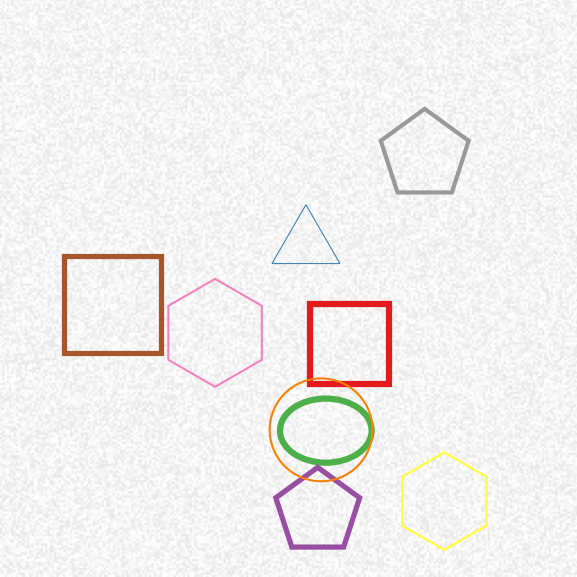[{"shape": "square", "thickness": 3, "radius": 0.34, "center": [0.606, 0.403]}, {"shape": "triangle", "thickness": 0.5, "radius": 0.34, "center": [0.53, 0.577]}, {"shape": "oval", "thickness": 3, "radius": 0.4, "center": [0.564, 0.253]}, {"shape": "pentagon", "thickness": 2.5, "radius": 0.38, "center": [0.55, 0.114]}, {"shape": "circle", "thickness": 1, "radius": 0.45, "center": [0.556, 0.255]}, {"shape": "hexagon", "thickness": 1, "radius": 0.42, "center": [0.769, 0.131]}, {"shape": "square", "thickness": 2.5, "radius": 0.42, "center": [0.194, 0.472]}, {"shape": "hexagon", "thickness": 1, "radius": 0.47, "center": [0.372, 0.423]}, {"shape": "pentagon", "thickness": 2, "radius": 0.4, "center": [0.735, 0.731]}]